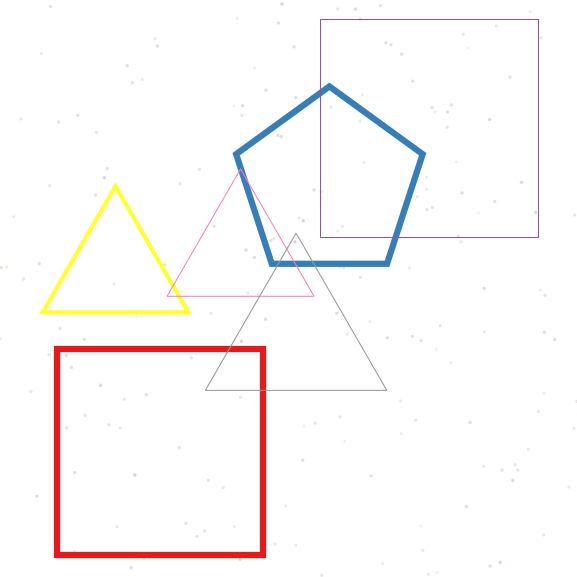[{"shape": "square", "thickness": 3, "radius": 0.89, "center": [0.277, 0.217]}, {"shape": "pentagon", "thickness": 3, "radius": 0.85, "center": [0.57, 0.68]}, {"shape": "square", "thickness": 0.5, "radius": 0.94, "center": [0.742, 0.778]}, {"shape": "triangle", "thickness": 2, "radius": 0.73, "center": [0.2, 0.531]}, {"shape": "triangle", "thickness": 0.5, "radius": 0.73, "center": [0.417, 0.56]}, {"shape": "triangle", "thickness": 0.5, "radius": 0.91, "center": [0.513, 0.414]}]